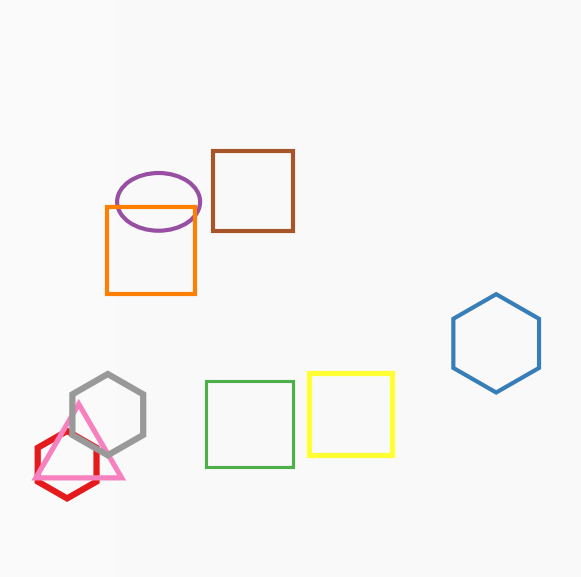[{"shape": "hexagon", "thickness": 3, "radius": 0.29, "center": [0.115, 0.194]}, {"shape": "hexagon", "thickness": 2, "radius": 0.43, "center": [0.854, 0.405]}, {"shape": "square", "thickness": 1.5, "radius": 0.37, "center": [0.429, 0.265]}, {"shape": "oval", "thickness": 2, "radius": 0.36, "center": [0.273, 0.65]}, {"shape": "square", "thickness": 2, "radius": 0.38, "center": [0.26, 0.566]}, {"shape": "square", "thickness": 2.5, "radius": 0.36, "center": [0.603, 0.283]}, {"shape": "square", "thickness": 2, "radius": 0.34, "center": [0.435, 0.668]}, {"shape": "triangle", "thickness": 2.5, "radius": 0.43, "center": [0.135, 0.214]}, {"shape": "hexagon", "thickness": 3, "radius": 0.35, "center": [0.185, 0.281]}]